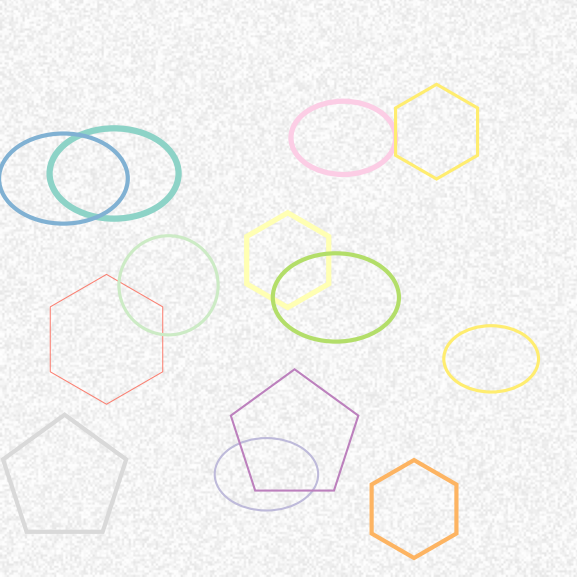[{"shape": "oval", "thickness": 3, "radius": 0.56, "center": [0.198, 0.699]}, {"shape": "hexagon", "thickness": 2.5, "radius": 0.41, "center": [0.498, 0.549]}, {"shape": "oval", "thickness": 1, "radius": 0.45, "center": [0.461, 0.178]}, {"shape": "hexagon", "thickness": 0.5, "radius": 0.56, "center": [0.184, 0.412]}, {"shape": "oval", "thickness": 2, "radius": 0.56, "center": [0.11, 0.69]}, {"shape": "hexagon", "thickness": 2, "radius": 0.42, "center": [0.717, 0.118]}, {"shape": "oval", "thickness": 2, "radius": 0.55, "center": [0.582, 0.484]}, {"shape": "oval", "thickness": 2.5, "radius": 0.45, "center": [0.594, 0.76]}, {"shape": "pentagon", "thickness": 2, "radius": 0.56, "center": [0.112, 0.169]}, {"shape": "pentagon", "thickness": 1, "radius": 0.58, "center": [0.51, 0.244]}, {"shape": "circle", "thickness": 1.5, "radius": 0.43, "center": [0.292, 0.505]}, {"shape": "oval", "thickness": 1.5, "radius": 0.41, "center": [0.85, 0.378]}, {"shape": "hexagon", "thickness": 1.5, "radius": 0.41, "center": [0.756, 0.771]}]